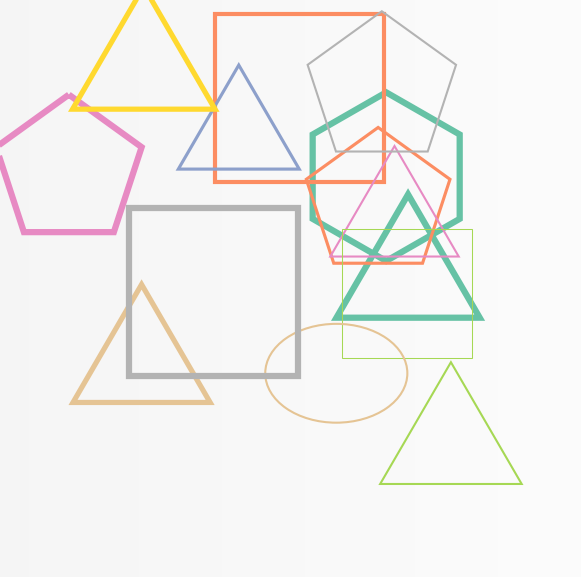[{"shape": "hexagon", "thickness": 3, "radius": 0.73, "center": [0.664, 0.693]}, {"shape": "triangle", "thickness": 3, "radius": 0.71, "center": [0.702, 0.52]}, {"shape": "square", "thickness": 2, "radius": 0.73, "center": [0.516, 0.83]}, {"shape": "pentagon", "thickness": 1.5, "radius": 0.65, "center": [0.651, 0.648]}, {"shape": "triangle", "thickness": 1.5, "radius": 0.6, "center": [0.411, 0.766]}, {"shape": "pentagon", "thickness": 3, "radius": 0.66, "center": [0.118, 0.704]}, {"shape": "triangle", "thickness": 1, "radius": 0.64, "center": [0.679, 0.619]}, {"shape": "square", "thickness": 0.5, "radius": 0.56, "center": [0.7, 0.491]}, {"shape": "triangle", "thickness": 1, "radius": 0.7, "center": [0.776, 0.231]}, {"shape": "triangle", "thickness": 2.5, "radius": 0.71, "center": [0.247, 0.881]}, {"shape": "oval", "thickness": 1, "radius": 0.61, "center": [0.579, 0.353]}, {"shape": "triangle", "thickness": 2.5, "radius": 0.68, "center": [0.244, 0.37]}, {"shape": "pentagon", "thickness": 1, "radius": 0.67, "center": [0.657, 0.845]}, {"shape": "square", "thickness": 3, "radius": 0.73, "center": [0.367, 0.493]}]